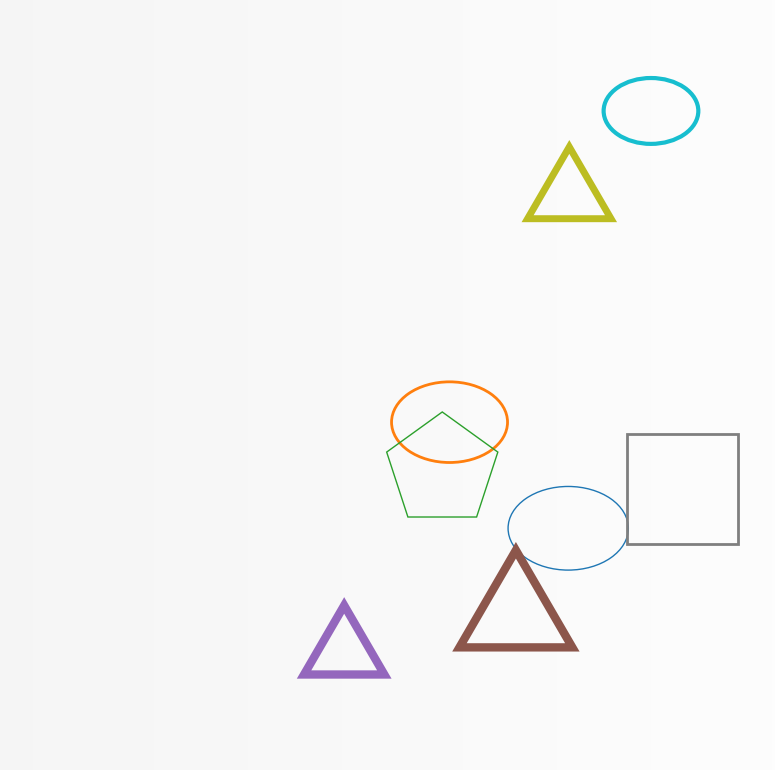[{"shape": "oval", "thickness": 0.5, "radius": 0.39, "center": [0.733, 0.314]}, {"shape": "oval", "thickness": 1, "radius": 0.37, "center": [0.58, 0.452]}, {"shape": "pentagon", "thickness": 0.5, "radius": 0.38, "center": [0.571, 0.39]}, {"shape": "triangle", "thickness": 3, "radius": 0.3, "center": [0.444, 0.154]}, {"shape": "triangle", "thickness": 3, "radius": 0.42, "center": [0.666, 0.201]}, {"shape": "square", "thickness": 1, "radius": 0.36, "center": [0.881, 0.365]}, {"shape": "triangle", "thickness": 2.5, "radius": 0.31, "center": [0.735, 0.747]}, {"shape": "oval", "thickness": 1.5, "radius": 0.31, "center": [0.84, 0.856]}]